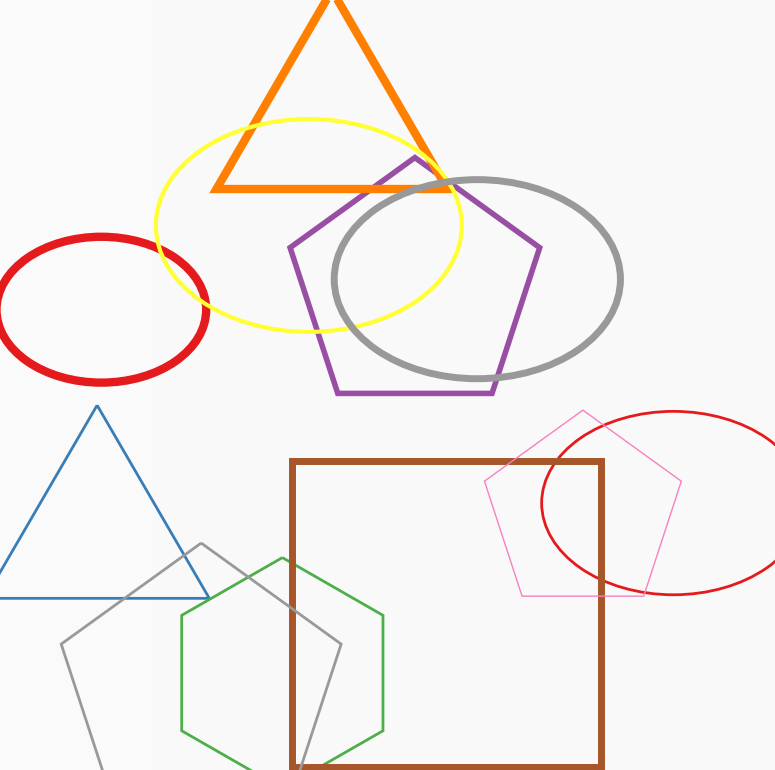[{"shape": "oval", "thickness": 1, "radius": 0.85, "center": [0.869, 0.347]}, {"shape": "oval", "thickness": 3, "radius": 0.68, "center": [0.131, 0.598]}, {"shape": "triangle", "thickness": 1, "radius": 0.84, "center": [0.125, 0.307]}, {"shape": "hexagon", "thickness": 1, "radius": 0.75, "center": [0.364, 0.126]}, {"shape": "pentagon", "thickness": 2, "radius": 0.85, "center": [0.535, 0.626]}, {"shape": "triangle", "thickness": 3, "radius": 0.86, "center": [0.428, 0.841]}, {"shape": "oval", "thickness": 1.5, "radius": 0.99, "center": [0.398, 0.707]}, {"shape": "square", "thickness": 2.5, "radius": 1.0, "center": [0.576, 0.203]}, {"shape": "pentagon", "thickness": 0.5, "radius": 0.67, "center": [0.752, 0.334]}, {"shape": "pentagon", "thickness": 1, "radius": 0.95, "center": [0.26, 0.105]}, {"shape": "oval", "thickness": 2.5, "radius": 0.92, "center": [0.616, 0.637]}]